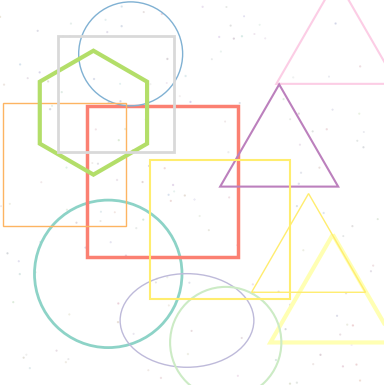[{"shape": "circle", "thickness": 2, "radius": 0.96, "center": [0.281, 0.289]}, {"shape": "triangle", "thickness": 3, "radius": 0.93, "center": [0.864, 0.204]}, {"shape": "oval", "thickness": 1, "radius": 0.87, "center": [0.486, 0.168]}, {"shape": "square", "thickness": 2.5, "radius": 0.98, "center": [0.422, 0.529]}, {"shape": "circle", "thickness": 1, "radius": 0.68, "center": [0.339, 0.86]}, {"shape": "square", "thickness": 1, "radius": 0.8, "center": [0.167, 0.572]}, {"shape": "hexagon", "thickness": 3, "radius": 0.8, "center": [0.243, 0.707]}, {"shape": "triangle", "thickness": 1.5, "radius": 0.9, "center": [0.874, 0.873]}, {"shape": "square", "thickness": 2, "radius": 0.75, "center": [0.302, 0.756]}, {"shape": "triangle", "thickness": 1.5, "radius": 0.88, "center": [0.725, 0.604]}, {"shape": "circle", "thickness": 1.5, "radius": 0.72, "center": [0.586, 0.11]}, {"shape": "square", "thickness": 1.5, "radius": 0.9, "center": [0.572, 0.404]}, {"shape": "triangle", "thickness": 1, "radius": 0.85, "center": [0.801, 0.326]}]